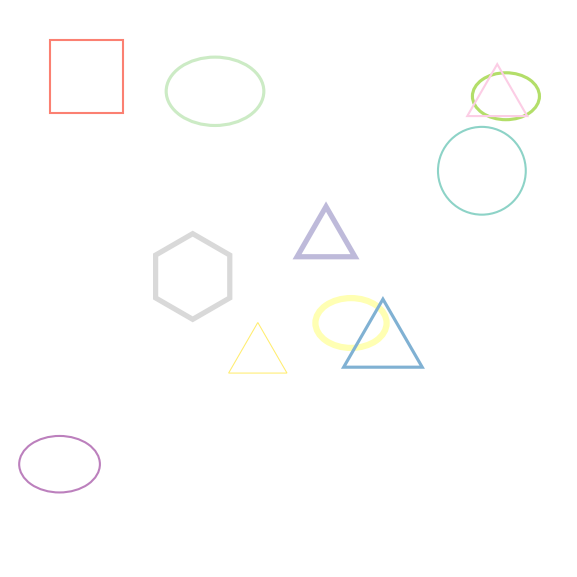[{"shape": "circle", "thickness": 1, "radius": 0.38, "center": [0.834, 0.703]}, {"shape": "oval", "thickness": 3, "radius": 0.31, "center": [0.608, 0.44]}, {"shape": "triangle", "thickness": 2.5, "radius": 0.29, "center": [0.565, 0.583]}, {"shape": "square", "thickness": 1, "radius": 0.32, "center": [0.15, 0.866]}, {"shape": "triangle", "thickness": 1.5, "radius": 0.39, "center": [0.663, 0.403]}, {"shape": "oval", "thickness": 1.5, "radius": 0.29, "center": [0.876, 0.833]}, {"shape": "triangle", "thickness": 1, "radius": 0.3, "center": [0.861, 0.828]}, {"shape": "hexagon", "thickness": 2.5, "radius": 0.37, "center": [0.334, 0.52]}, {"shape": "oval", "thickness": 1, "radius": 0.35, "center": [0.103, 0.195]}, {"shape": "oval", "thickness": 1.5, "radius": 0.42, "center": [0.372, 0.841]}, {"shape": "triangle", "thickness": 0.5, "radius": 0.29, "center": [0.446, 0.382]}]